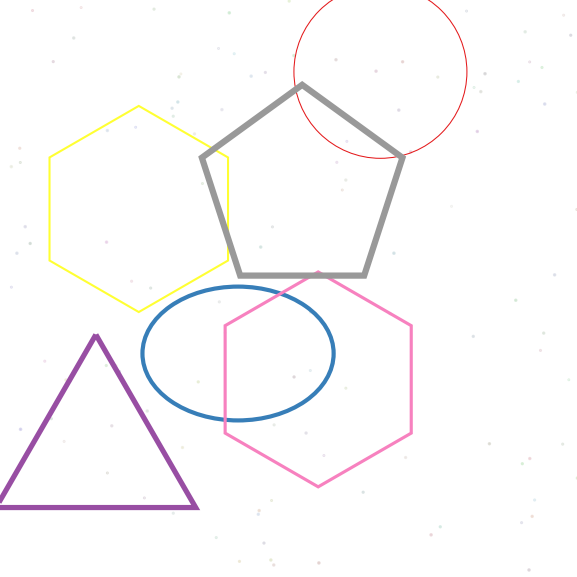[{"shape": "circle", "thickness": 0.5, "radius": 0.75, "center": [0.659, 0.875]}, {"shape": "oval", "thickness": 2, "radius": 0.83, "center": [0.412, 0.387]}, {"shape": "triangle", "thickness": 2.5, "radius": 1.0, "center": [0.166, 0.22]}, {"shape": "hexagon", "thickness": 1, "radius": 0.89, "center": [0.24, 0.637]}, {"shape": "hexagon", "thickness": 1.5, "radius": 0.93, "center": [0.551, 0.342]}, {"shape": "pentagon", "thickness": 3, "radius": 0.91, "center": [0.523, 0.67]}]